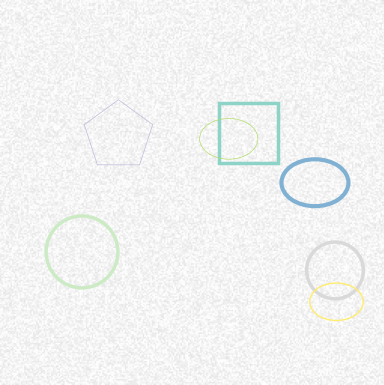[{"shape": "square", "thickness": 2.5, "radius": 0.38, "center": [0.645, 0.655]}, {"shape": "pentagon", "thickness": 0.5, "radius": 0.47, "center": [0.308, 0.647]}, {"shape": "oval", "thickness": 3, "radius": 0.44, "center": [0.818, 0.525]}, {"shape": "oval", "thickness": 0.5, "radius": 0.38, "center": [0.594, 0.639]}, {"shape": "circle", "thickness": 2.5, "radius": 0.37, "center": [0.87, 0.298]}, {"shape": "circle", "thickness": 2.5, "radius": 0.47, "center": [0.213, 0.346]}, {"shape": "oval", "thickness": 1, "radius": 0.35, "center": [0.874, 0.216]}]